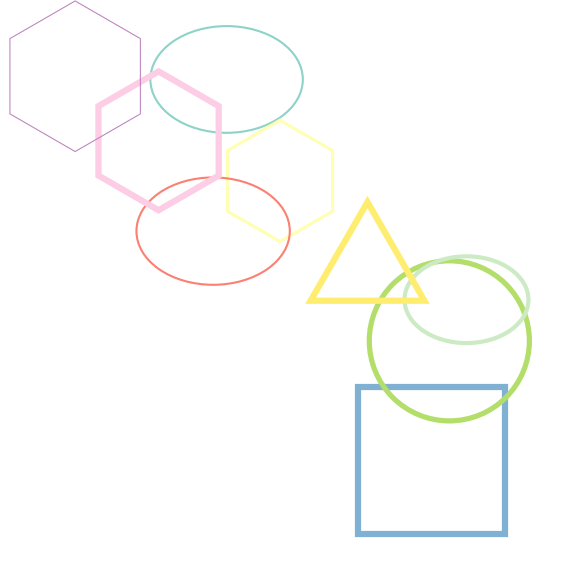[{"shape": "oval", "thickness": 1, "radius": 0.66, "center": [0.392, 0.862]}, {"shape": "hexagon", "thickness": 1.5, "radius": 0.53, "center": [0.485, 0.686]}, {"shape": "oval", "thickness": 1, "radius": 0.66, "center": [0.369, 0.599]}, {"shape": "square", "thickness": 3, "radius": 0.64, "center": [0.747, 0.202]}, {"shape": "circle", "thickness": 2.5, "radius": 0.69, "center": [0.778, 0.409]}, {"shape": "hexagon", "thickness": 3, "radius": 0.6, "center": [0.275, 0.755]}, {"shape": "hexagon", "thickness": 0.5, "radius": 0.65, "center": [0.13, 0.867]}, {"shape": "oval", "thickness": 2, "radius": 0.54, "center": [0.808, 0.48]}, {"shape": "triangle", "thickness": 3, "radius": 0.57, "center": [0.636, 0.535]}]